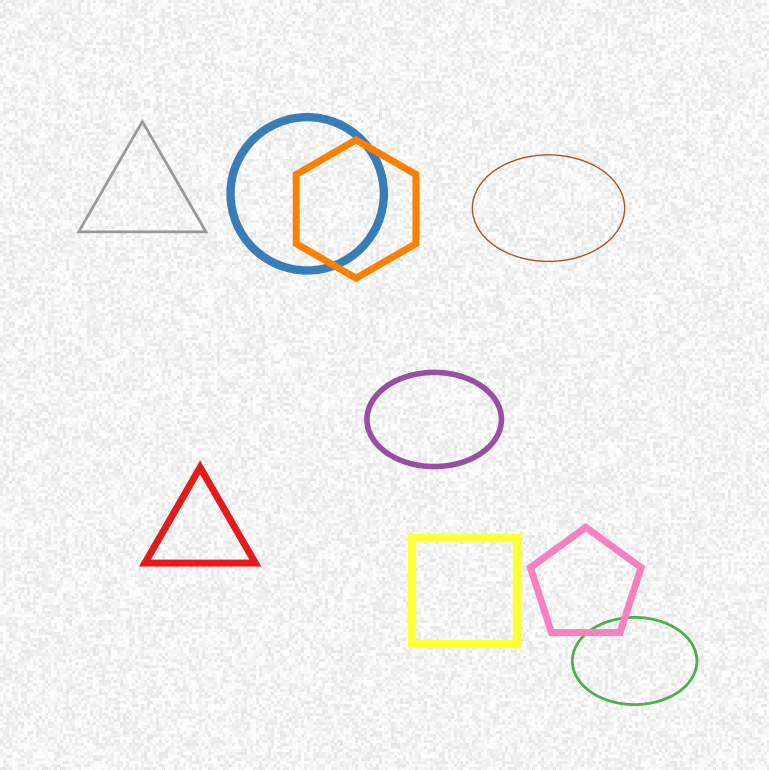[{"shape": "triangle", "thickness": 2.5, "radius": 0.41, "center": [0.26, 0.31]}, {"shape": "circle", "thickness": 3, "radius": 0.5, "center": [0.399, 0.748]}, {"shape": "oval", "thickness": 1, "radius": 0.4, "center": [0.824, 0.142]}, {"shape": "oval", "thickness": 2, "radius": 0.44, "center": [0.564, 0.455]}, {"shape": "hexagon", "thickness": 2.5, "radius": 0.45, "center": [0.462, 0.729]}, {"shape": "square", "thickness": 3, "radius": 0.34, "center": [0.604, 0.232]}, {"shape": "oval", "thickness": 0.5, "radius": 0.49, "center": [0.712, 0.73]}, {"shape": "pentagon", "thickness": 2.5, "radius": 0.38, "center": [0.761, 0.24]}, {"shape": "triangle", "thickness": 1, "radius": 0.48, "center": [0.185, 0.747]}]